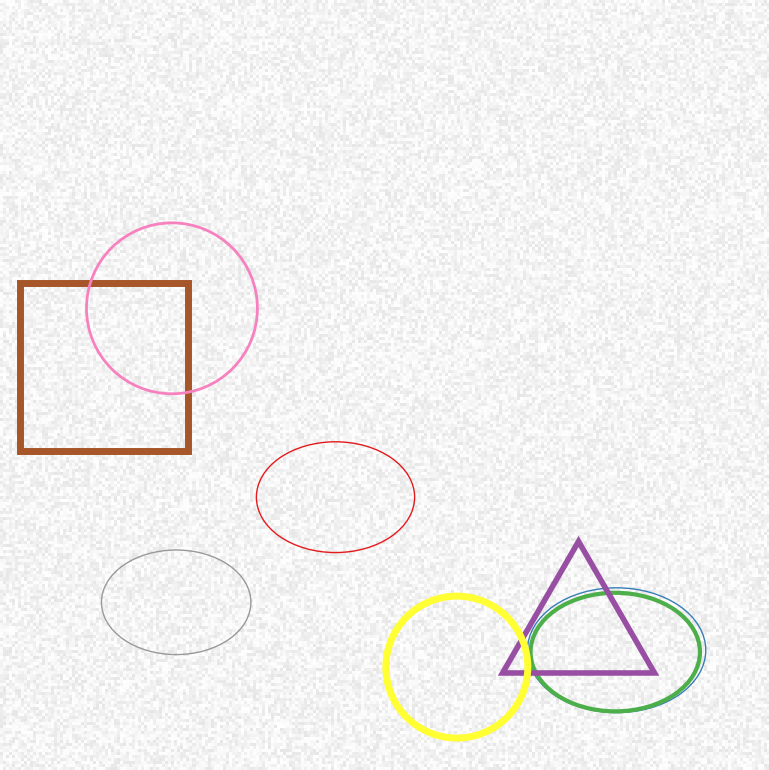[{"shape": "oval", "thickness": 0.5, "radius": 0.51, "center": [0.436, 0.354]}, {"shape": "oval", "thickness": 0.5, "radius": 0.58, "center": [0.801, 0.156]}, {"shape": "oval", "thickness": 1.5, "radius": 0.55, "center": [0.799, 0.153]}, {"shape": "triangle", "thickness": 2, "radius": 0.57, "center": [0.751, 0.183]}, {"shape": "circle", "thickness": 2.5, "radius": 0.46, "center": [0.593, 0.134]}, {"shape": "square", "thickness": 2.5, "radius": 0.54, "center": [0.135, 0.524]}, {"shape": "circle", "thickness": 1, "radius": 0.55, "center": [0.223, 0.6]}, {"shape": "oval", "thickness": 0.5, "radius": 0.49, "center": [0.229, 0.218]}]